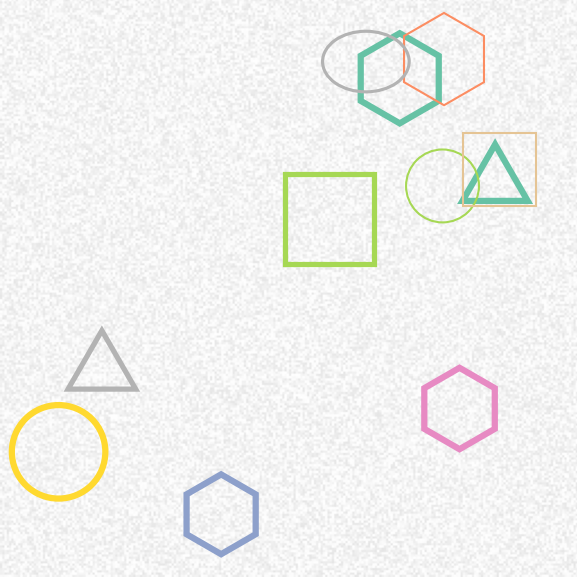[{"shape": "triangle", "thickness": 3, "radius": 0.33, "center": [0.857, 0.684]}, {"shape": "hexagon", "thickness": 3, "radius": 0.39, "center": [0.692, 0.864]}, {"shape": "hexagon", "thickness": 1, "radius": 0.4, "center": [0.769, 0.897]}, {"shape": "hexagon", "thickness": 3, "radius": 0.35, "center": [0.383, 0.109]}, {"shape": "hexagon", "thickness": 3, "radius": 0.35, "center": [0.796, 0.292]}, {"shape": "circle", "thickness": 1, "radius": 0.32, "center": [0.766, 0.677]}, {"shape": "square", "thickness": 2.5, "radius": 0.39, "center": [0.57, 0.62]}, {"shape": "circle", "thickness": 3, "radius": 0.4, "center": [0.101, 0.217]}, {"shape": "square", "thickness": 1, "radius": 0.32, "center": [0.864, 0.705]}, {"shape": "oval", "thickness": 1.5, "radius": 0.37, "center": [0.634, 0.893]}, {"shape": "triangle", "thickness": 2.5, "radius": 0.34, "center": [0.176, 0.359]}]